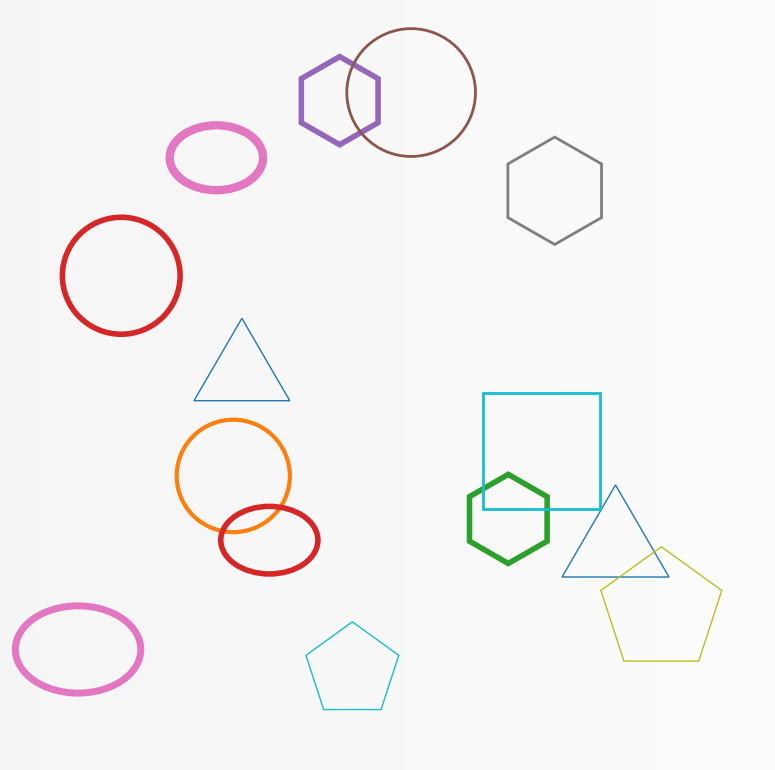[{"shape": "triangle", "thickness": 0.5, "radius": 0.4, "center": [0.794, 0.29]}, {"shape": "triangle", "thickness": 0.5, "radius": 0.36, "center": [0.312, 0.515]}, {"shape": "circle", "thickness": 1.5, "radius": 0.37, "center": [0.301, 0.382]}, {"shape": "hexagon", "thickness": 2, "radius": 0.29, "center": [0.656, 0.326]}, {"shape": "oval", "thickness": 2, "radius": 0.31, "center": [0.348, 0.298]}, {"shape": "circle", "thickness": 2, "radius": 0.38, "center": [0.156, 0.642]}, {"shape": "hexagon", "thickness": 2, "radius": 0.29, "center": [0.438, 0.869]}, {"shape": "circle", "thickness": 1, "radius": 0.42, "center": [0.531, 0.88]}, {"shape": "oval", "thickness": 2.5, "radius": 0.4, "center": [0.101, 0.157]}, {"shape": "oval", "thickness": 3, "radius": 0.3, "center": [0.279, 0.795]}, {"shape": "hexagon", "thickness": 1, "radius": 0.35, "center": [0.716, 0.752]}, {"shape": "pentagon", "thickness": 0.5, "radius": 0.41, "center": [0.853, 0.208]}, {"shape": "square", "thickness": 1, "radius": 0.38, "center": [0.698, 0.415]}, {"shape": "pentagon", "thickness": 0.5, "radius": 0.31, "center": [0.455, 0.129]}]